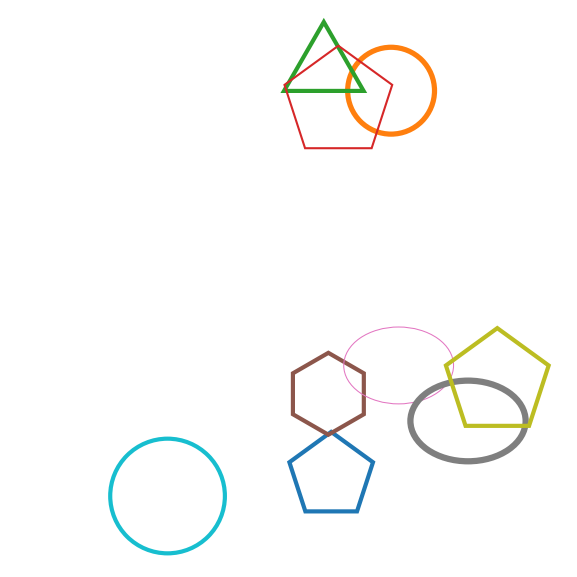[{"shape": "pentagon", "thickness": 2, "radius": 0.38, "center": [0.573, 0.175]}, {"shape": "circle", "thickness": 2.5, "radius": 0.38, "center": [0.677, 0.842]}, {"shape": "triangle", "thickness": 2, "radius": 0.4, "center": [0.561, 0.881]}, {"shape": "pentagon", "thickness": 1, "radius": 0.49, "center": [0.586, 0.822]}, {"shape": "hexagon", "thickness": 2, "radius": 0.35, "center": [0.569, 0.317]}, {"shape": "oval", "thickness": 0.5, "radius": 0.48, "center": [0.69, 0.366]}, {"shape": "oval", "thickness": 3, "radius": 0.5, "center": [0.81, 0.27]}, {"shape": "pentagon", "thickness": 2, "radius": 0.47, "center": [0.861, 0.337]}, {"shape": "circle", "thickness": 2, "radius": 0.5, "center": [0.29, 0.14]}]